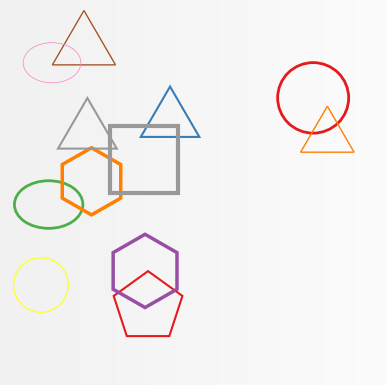[{"shape": "circle", "thickness": 2, "radius": 0.46, "center": [0.808, 0.746]}, {"shape": "pentagon", "thickness": 1.5, "radius": 0.47, "center": [0.382, 0.202]}, {"shape": "triangle", "thickness": 1.5, "radius": 0.44, "center": [0.439, 0.688]}, {"shape": "oval", "thickness": 2, "radius": 0.44, "center": [0.126, 0.469]}, {"shape": "hexagon", "thickness": 2.5, "radius": 0.48, "center": [0.374, 0.296]}, {"shape": "hexagon", "thickness": 2.5, "radius": 0.44, "center": [0.236, 0.529]}, {"shape": "triangle", "thickness": 1, "radius": 0.4, "center": [0.845, 0.645]}, {"shape": "circle", "thickness": 1, "radius": 0.35, "center": [0.106, 0.26]}, {"shape": "triangle", "thickness": 1, "radius": 0.47, "center": [0.217, 0.879]}, {"shape": "oval", "thickness": 0.5, "radius": 0.37, "center": [0.134, 0.837]}, {"shape": "triangle", "thickness": 1.5, "radius": 0.44, "center": [0.226, 0.658]}, {"shape": "square", "thickness": 3, "radius": 0.43, "center": [0.372, 0.586]}]